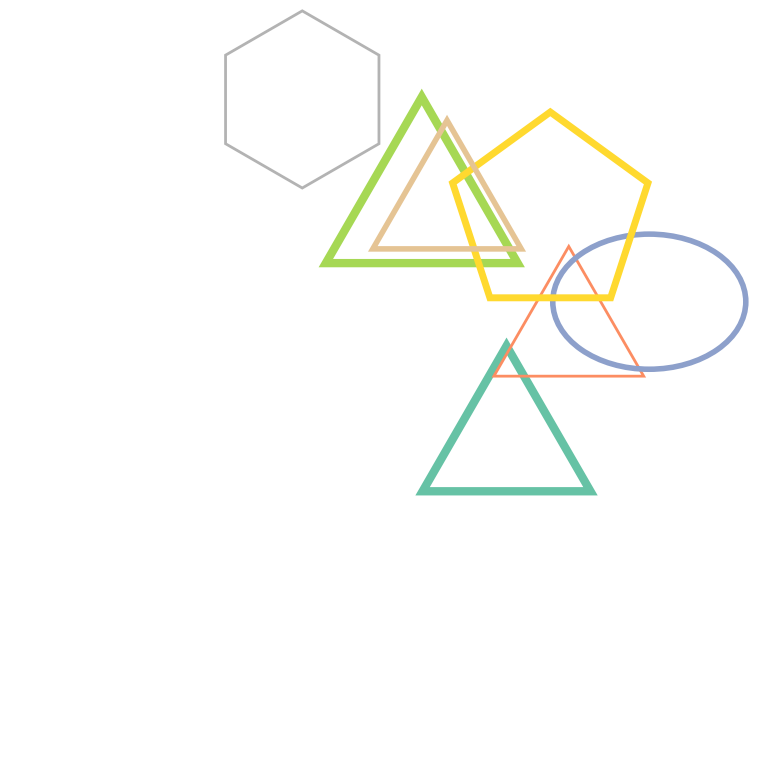[{"shape": "triangle", "thickness": 3, "radius": 0.63, "center": [0.658, 0.425]}, {"shape": "triangle", "thickness": 1, "radius": 0.56, "center": [0.739, 0.568]}, {"shape": "oval", "thickness": 2, "radius": 0.63, "center": [0.843, 0.608]}, {"shape": "triangle", "thickness": 3, "radius": 0.72, "center": [0.548, 0.73]}, {"shape": "pentagon", "thickness": 2.5, "radius": 0.67, "center": [0.715, 0.721]}, {"shape": "triangle", "thickness": 2, "radius": 0.56, "center": [0.581, 0.732]}, {"shape": "hexagon", "thickness": 1, "radius": 0.58, "center": [0.393, 0.871]}]